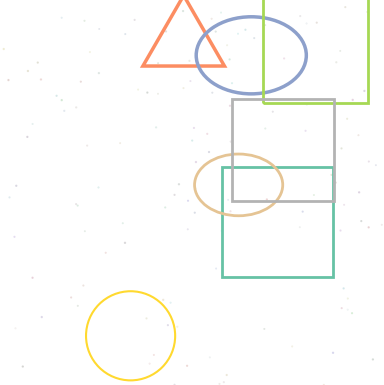[{"shape": "square", "thickness": 2, "radius": 0.72, "center": [0.721, 0.423]}, {"shape": "triangle", "thickness": 2.5, "radius": 0.61, "center": [0.477, 0.89]}, {"shape": "oval", "thickness": 2.5, "radius": 0.72, "center": [0.653, 0.856]}, {"shape": "square", "thickness": 2, "radius": 0.68, "center": [0.819, 0.869]}, {"shape": "circle", "thickness": 1.5, "radius": 0.58, "center": [0.339, 0.128]}, {"shape": "oval", "thickness": 2, "radius": 0.57, "center": [0.62, 0.52]}, {"shape": "square", "thickness": 2, "radius": 0.66, "center": [0.734, 0.611]}]